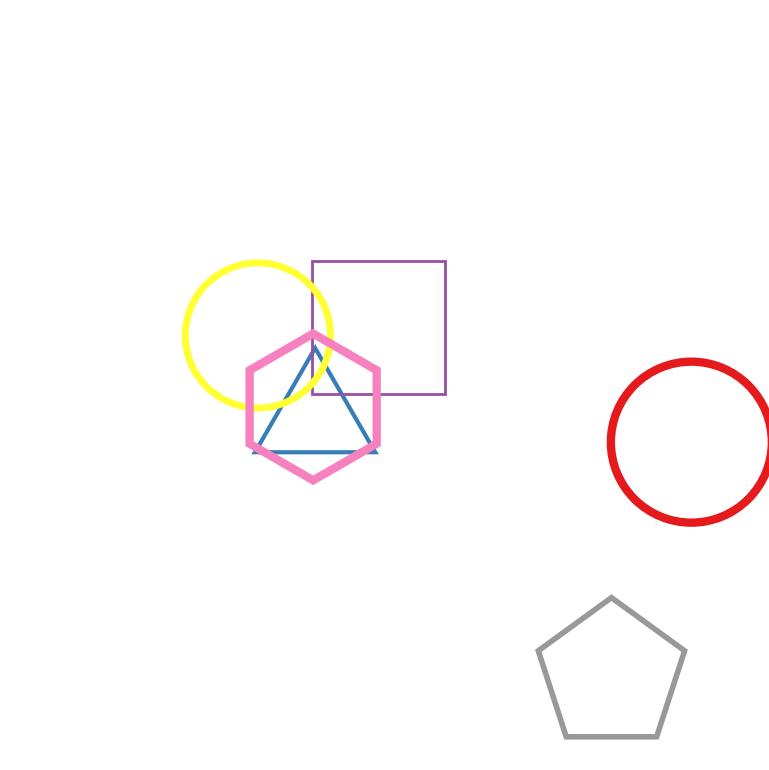[{"shape": "circle", "thickness": 3, "radius": 0.52, "center": [0.898, 0.426]}, {"shape": "triangle", "thickness": 1.5, "radius": 0.45, "center": [0.409, 0.458]}, {"shape": "square", "thickness": 1, "radius": 0.43, "center": [0.491, 0.575]}, {"shape": "circle", "thickness": 2.5, "radius": 0.47, "center": [0.335, 0.564]}, {"shape": "hexagon", "thickness": 3, "radius": 0.48, "center": [0.407, 0.471]}, {"shape": "pentagon", "thickness": 2, "radius": 0.5, "center": [0.794, 0.124]}]